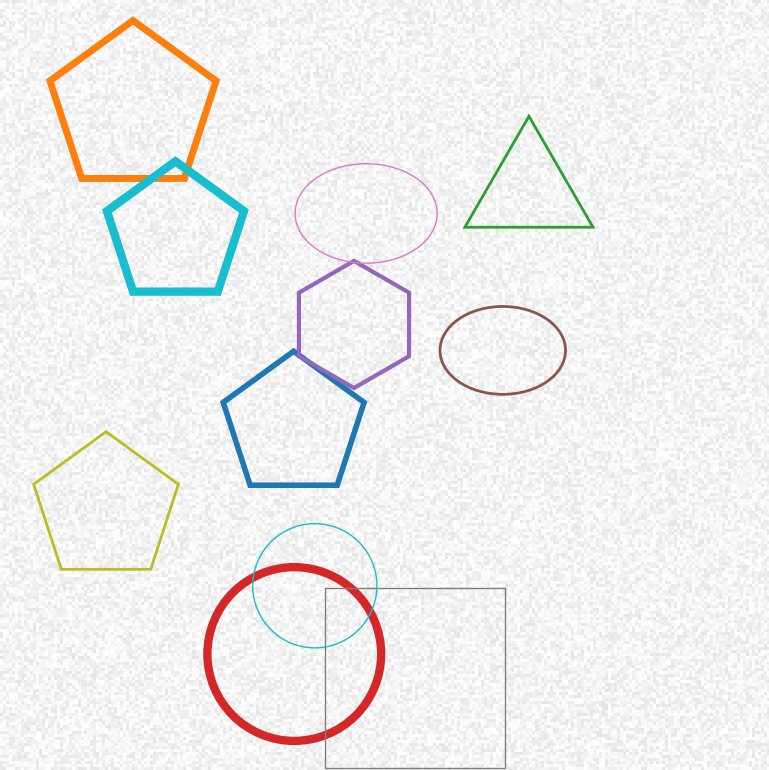[{"shape": "pentagon", "thickness": 2, "radius": 0.48, "center": [0.381, 0.448]}, {"shape": "pentagon", "thickness": 2.5, "radius": 0.57, "center": [0.173, 0.86]}, {"shape": "triangle", "thickness": 1, "radius": 0.48, "center": [0.687, 0.753]}, {"shape": "circle", "thickness": 3, "radius": 0.56, "center": [0.382, 0.151]}, {"shape": "hexagon", "thickness": 1.5, "radius": 0.41, "center": [0.46, 0.579]}, {"shape": "oval", "thickness": 1, "radius": 0.41, "center": [0.653, 0.545]}, {"shape": "oval", "thickness": 0.5, "radius": 0.46, "center": [0.476, 0.723]}, {"shape": "square", "thickness": 0.5, "radius": 0.58, "center": [0.539, 0.119]}, {"shape": "pentagon", "thickness": 1, "radius": 0.49, "center": [0.138, 0.341]}, {"shape": "pentagon", "thickness": 3, "radius": 0.47, "center": [0.228, 0.697]}, {"shape": "circle", "thickness": 0.5, "radius": 0.4, "center": [0.409, 0.239]}]